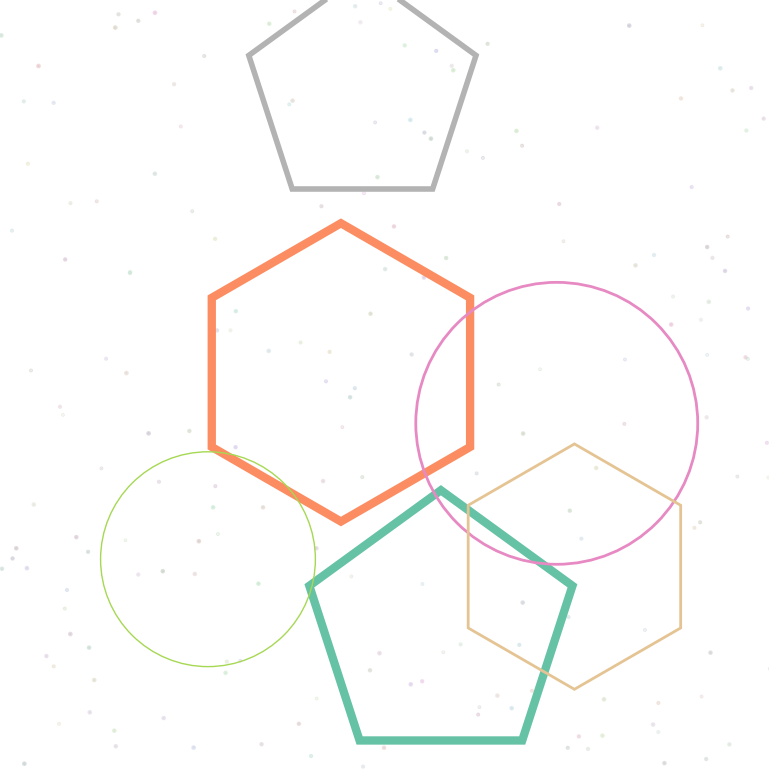[{"shape": "pentagon", "thickness": 3, "radius": 0.9, "center": [0.573, 0.184]}, {"shape": "hexagon", "thickness": 3, "radius": 0.97, "center": [0.443, 0.516]}, {"shape": "circle", "thickness": 1, "radius": 0.92, "center": [0.723, 0.45]}, {"shape": "circle", "thickness": 0.5, "radius": 0.7, "center": [0.27, 0.274]}, {"shape": "hexagon", "thickness": 1, "radius": 0.8, "center": [0.746, 0.264]}, {"shape": "pentagon", "thickness": 2, "radius": 0.78, "center": [0.471, 0.88]}]